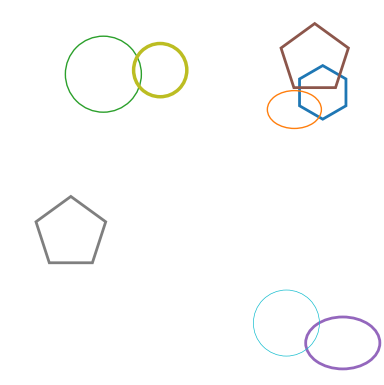[{"shape": "hexagon", "thickness": 2, "radius": 0.35, "center": [0.838, 0.76]}, {"shape": "oval", "thickness": 1, "radius": 0.35, "center": [0.765, 0.715]}, {"shape": "circle", "thickness": 1, "radius": 0.49, "center": [0.268, 0.807]}, {"shape": "oval", "thickness": 2, "radius": 0.48, "center": [0.89, 0.109]}, {"shape": "pentagon", "thickness": 2, "radius": 0.46, "center": [0.817, 0.847]}, {"shape": "pentagon", "thickness": 2, "radius": 0.48, "center": [0.184, 0.395]}, {"shape": "circle", "thickness": 2.5, "radius": 0.35, "center": [0.416, 0.818]}, {"shape": "circle", "thickness": 0.5, "radius": 0.43, "center": [0.744, 0.161]}]